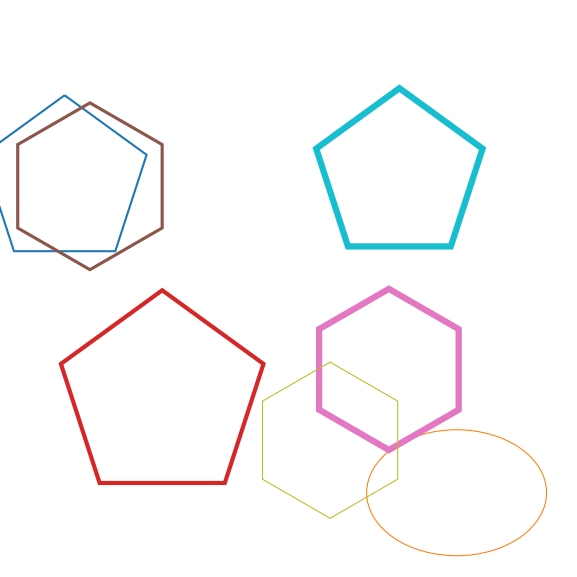[{"shape": "pentagon", "thickness": 1, "radius": 0.75, "center": [0.112, 0.685]}, {"shape": "oval", "thickness": 0.5, "radius": 0.78, "center": [0.791, 0.146]}, {"shape": "pentagon", "thickness": 2, "radius": 0.92, "center": [0.281, 0.312]}, {"shape": "hexagon", "thickness": 1.5, "radius": 0.72, "center": [0.156, 0.677]}, {"shape": "hexagon", "thickness": 3, "radius": 0.7, "center": [0.673, 0.359]}, {"shape": "hexagon", "thickness": 0.5, "radius": 0.68, "center": [0.572, 0.237]}, {"shape": "pentagon", "thickness": 3, "radius": 0.76, "center": [0.692, 0.695]}]